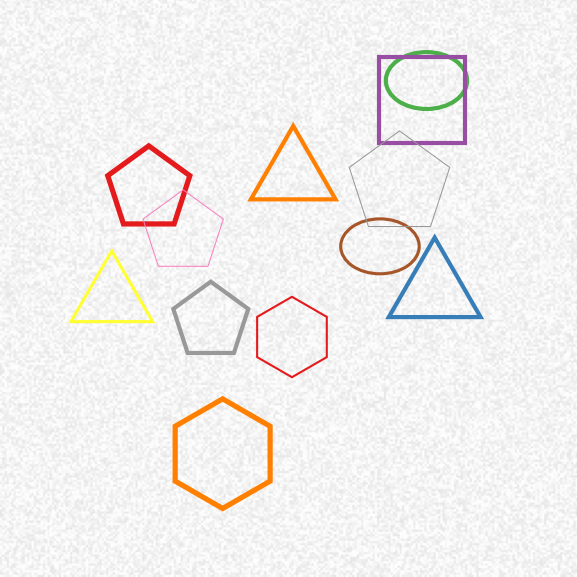[{"shape": "hexagon", "thickness": 1, "radius": 0.35, "center": [0.506, 0.416]}, {"shape": "pentagon", "thickness": 2.5, "radius": 0.37, "center": [0.258, 0.672]}, {"shape": "triangle", "thickness": 2, "radius": 0.46, "center": [0.753, 0.496]}, {"shape": "oval", "thickness": 2, "radius": 0.35, "center": [0.738, 0.86]}, {"shape": "square", "thickness": 2, "radius": 0.37, "center": [0.731, 0.826]}, {"shape": "triangle", "thickness": 2, "radius": 0.42, "center": [0.508, 0.696]}, {"shape": "hexagon", "thickness": 2.5, "radius": 0.47, "center": [0.386, 0.214]}, {"shape": "triangle", "thickness": 1.5, "radius": 0.41, "center": [0.194, 0.483]}, {"shape": "oval", "thickness": 1.5, "radius": 0.34, "center": [0.658, 0.573]}, {"shape": "pentagon", "thickness": 0.5, "radius": 0.37, "center": [0.317, 0.597]}, {"shape": "pentagon", "thickness": 2, "radius": 0.34, "center": [0.365, 0.443]}, {"shape": "pentagon", "thickness": 0.5, "radius": 0.46, "center": [0.692, 0.681]}]